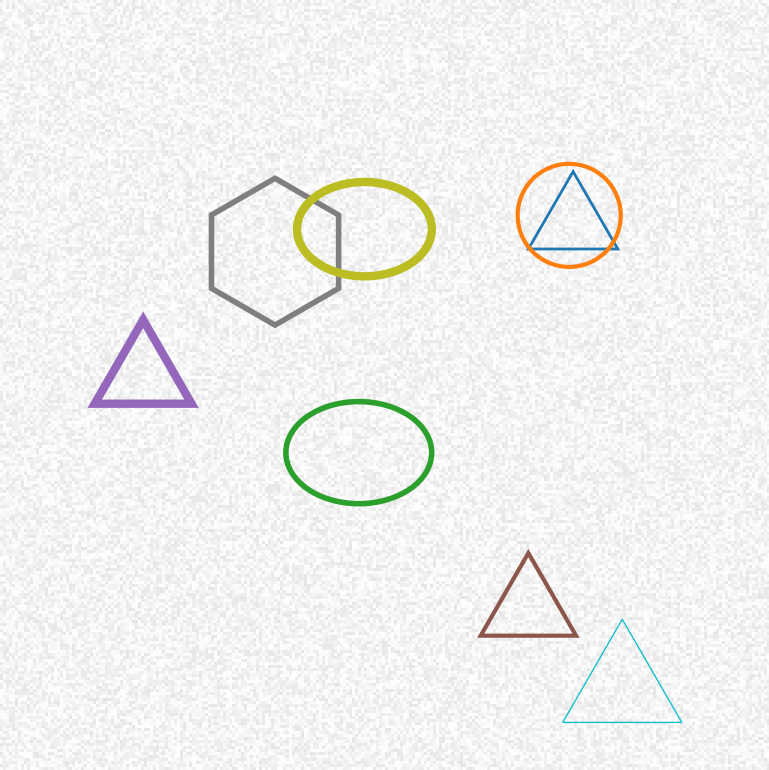[{"shape": "triangle", "thickness": 1, "radius": 0.34, "center": [0.744, 0.71]}, {"shape": "circle", "thickness": 1.5, "radius": 0.33, "center": [0.739, 0.72]}, {"shape": "oval", "thickness": 2, "radius": 0.47, "center": [0.466, 0.412]}, {"shape": "triangle", "thickness": 3, "radius": 0.36, "center": [0.186, 0.512]}, {"shape": "triangle", "thickness": 1.5, "radius": 0.36, "center": [0.686, 0.21]}, {"shape": "hexagon", "thickness": 2, "radius": 0.48, "center": [0.357, 0.673]}, {"shape": "oval", "thickness": 3, "radius": 0.44, "center": [0.473, 0.702]}, {"shape": "triangle", "thickness": 0.5, "radius": 0.45, "center": [0.808, 0.106]}]